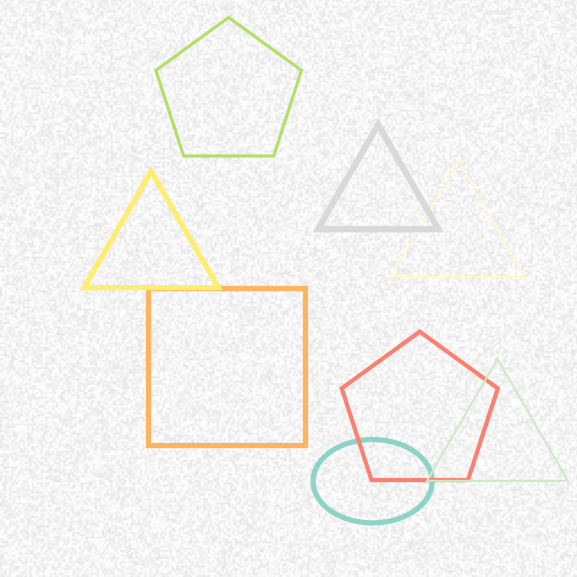[{"shape": "oval", "thickness": 2.5, "radius": 0.52, "center": [0.645, 0.166]}, {"shape": "triangle", "thickness": 0.5, "radius": 0.67, "center": [0.793, 0.587]}, {"shape": "pentagon", "thickness": 2, "radius": 0.71, "center": [0.727, 0.283]}, {"shape": "square", "thickness": 2.5, "radius": 0.68, "center": [0.392, 0.365]}, {"shape": "pentagon", "thickness": 1.5, "radius": 0.66, "center": [0.396, 0.836]}, {"shape": "triangle", "thickness": 3, "radius": 0.6, "center": [0.655, 0.663]}, {"shape": "triangle", "thickness": 1, "radius": 0.7, "center": [0.861, 0.237]}, {"shape": "triangle", "thickness": 2.5, "radius": 0.67, "center": [0.262, 0.568]}]